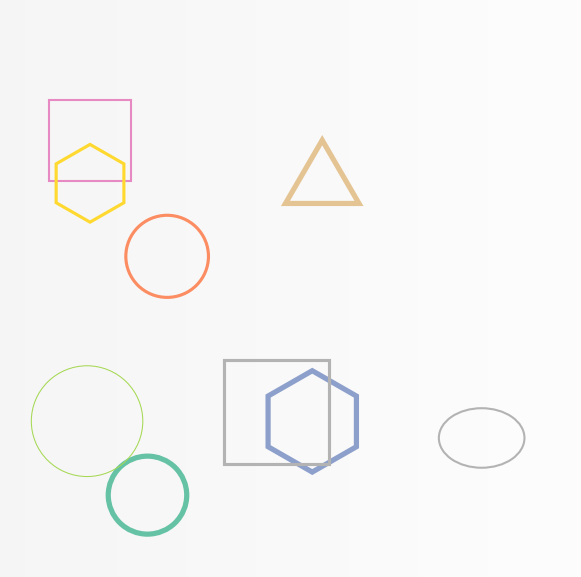[{"shape": "circle", "thickness": 2.5, "radius": 0.34, "center": [0.254, 0.142]}, {"shape": "circle", "thickness": 1.5, "radius": 0.36, "center": [0.288, 0.555]}, {"shape": "hexagon", "thickness": 2.5, "radius": 0.44, "center": [0.537, 0.269]}, {"shape": "square", "thickness": 1, "radius": 0.35, "center": [0.155, 0.756]}, {"shape": "circle", "thickness": 0.5, "radius": 0.48, "center": [0.15, 0.27]}, {"shape": "hexagon", "thickness": 1.5, "radius": 0.34, "center": [0.155, 0.682]}, {"shape": "triangle", "thickness": 2.5, "radius": 0.37, "center": [0.554, 0.683]}, {"shape": "square", "thickness": 1.5, "radius": 0.45, "center": [0.476, 0.286]}, {"shape": "oval", "thickness": 1, "radius": 0.37, "center": [0.829, 0.241]}]